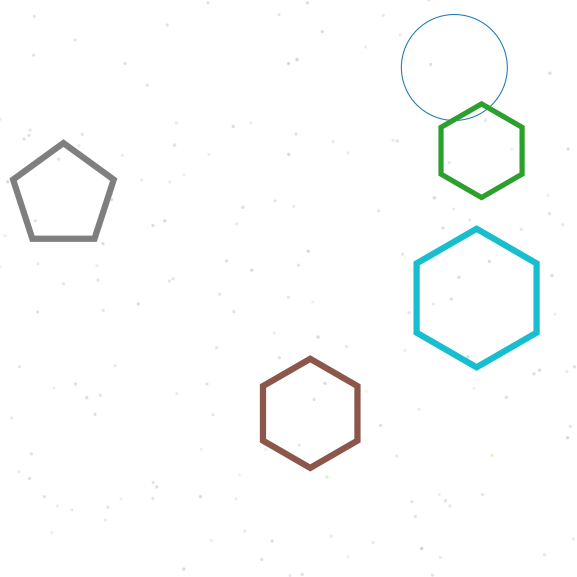[{"shape": "circle", "thickness": 0.5, "radius": 0.46, "center": [0.787, 0.882]}, {"shape": "hexagon", "thickness": 2.5, "radius": 0.41, "center": [0.834, 0.738]}, {"shape": "hexagon", "thickness": 3, "radius": 0.47, "center": [0.537, 0.283]}, {"shape": "pentagon", "thickness": 3, "radius": 0.46, "center": [0.11, 0.66]}, {"shape": "hexagon", "thickness": 3, "radius": 0.6, "center": [0.825, 0.483]}]